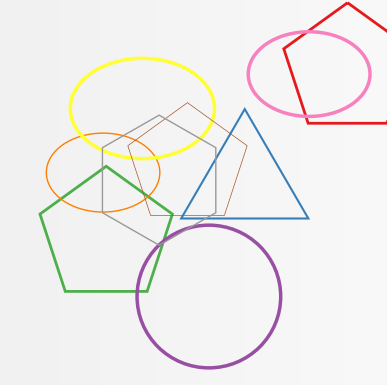[{"shape": "pentagon", "thickness": 2, "radius": 0.87, "center": [0.897, 0.82]}, {"shape": "triangle", "thickness": 1.5, "radius": 0.95, "center": [0.632, 0.527]}, {"shape": "pentagon", "thickness": 2, "radius": 0.9, "center": [0.274, 0.388]}, {"shape": "circle", "thickness": 2.5, "radius": 0.93, "center": [0.539, 0.23]}, {"shape": "oval", "thickness": 1, "radius": 0.73, "center": [0.266, 0.552]}, {"shape": "oval", "thickness": 2.5, "radius": 0.93, "center": [0.367, 0.718]}, {"shape": "pentagon", "thickness": 0.5, "radius": 0.81, "center": [0.484, 0.571]}, {"shape": "oval", "thickness": 2.5, "radius": 0.79, "center": [0.798, 0.808]}, {"shape": "hexagon", "thickness": 1, "radius": 0.84, "center": [0.411, 0.532]}]